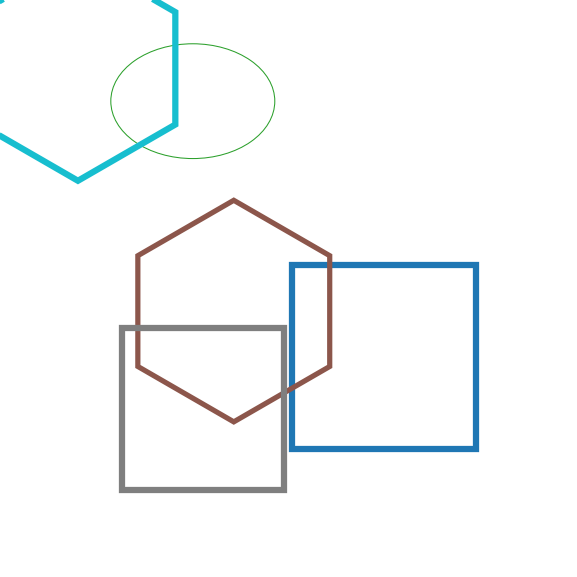[{"shape": "square", "thickness": 3, "radius": 0.8, "center": [0.664, 0.381]}, {"shape": "oval", "thickness": 0.5, "radius": 0.71, "center": [0.334, 0.824]}, {"shape": "hexagon", "thickness": 2.5, "radius": 0.96, "center": [0.405, 0.46]}, {"shape": "square", "thickness": 3, "radius": 0.7, "center": [0.352, 0.291]}, {"shape": "hexagon", "thickness": 3, "radius": 0.97, "center": [0.135, 0.881]}]